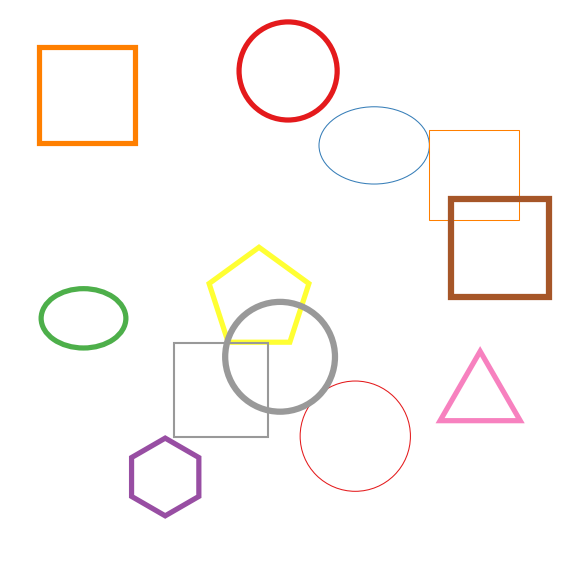[{"shape": "circle", "thickness": 2.5, "radius": 0.42, "center": [0.499, 0.876]}, {"shape": "circle", "thickness": 0.5, "radius": 0.48, "center": [0.615, 0.244]}, {"shape": "oval", "thickness": 0.5, "radius": 0.48, "center": [0.648, 0.747]}, {"shape": "oval", "thickness": 2.5, "radius": 0.37, "center": [0.145, 0.448]}, {"shape": "hexagon", "thickness": 2.5, "radius": 0.34, "center": [0.286, 0.173]}, {"shape": "square", "thickness": 2.5, "radius": 0.42, "center": [0.151, 0.835]}, {"shape": "square", "thickness": 0.5, "radius": 0.39, "center": [0.821, 0.697]}, {"shape": "pentagon", "thickness": 2.5, "radius": 0.45, "center": [0.449, 0.48]}, {"shape": "square", "thickness": 3, "radius": 0.42, "center": [0.865, 0.57]}, {"shape": "triangle", "thickness": 2.5, "radius": 0.4, "center": [0.831, 0.311]}, {"shape": "square", "thickness": 1, "radius": 0.41, "center": [0.383, 0.323]}, {"shape": "circle", "thickness": 3, "radius": 0.48, "center": [0.485, 0.381]}]